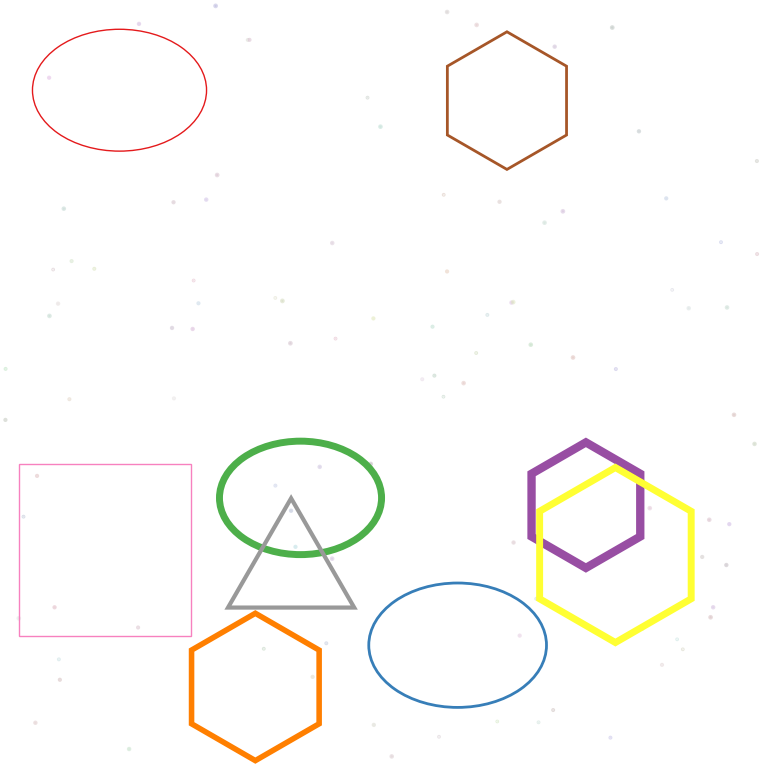[{"shape": "oval", "thickness": 0.5, "radius": 0.57, "center": [0.155, 0.883]}, {"shape": "oval", "thickness": 1, "radius": 0.58, "center": [0.594, 0.162]}, {"shape": "oval", "thickness": 2.5, "radius": 0.53, "center": [0.39, 0.353]}, {"shape": "hexagon", "thickness": 3, "radius": 0.41, "center": [0.761, 0.344]}, {"shape": "hexagon", "thickness": 2, "radius": 0.48, "center": [0.332, 0.108]}, {"shape": "hexagon", "thickness": 2.5, "radius": 0.57, "center": [0.799, 0.279]}, {"shape": "hexagon", "thickness": 1, "radius": 0.45, "center": [0.658, 0.869]}, {"shape": "square", "thickness": 0.5, "radius": 0.56, "center": [0.137, 0.286]}, {"shape": "triangle", "thickness": 1.5, "radius": 0.47, "center": [0.378, 0.258]}]